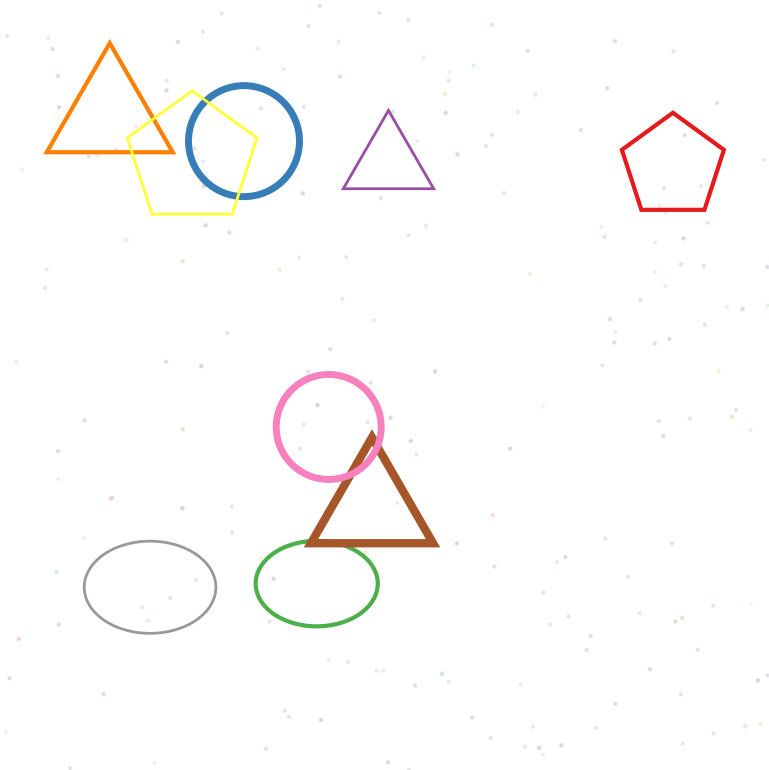[{"shape": "pentagon", "thickness": 1.5, "radius": 0.35, "center": [0.874, 0.784]}, {"shape": "circle", "thickness": 2.5, "radius": 0.36, "center": [0.317, 0.817]}, {"shape": "oval", "thickness": 1.5, "radius": 0.4, "center": [0.411, 0.242]}, {"shape": "triangle", "thickness": 1, "radius": 0.34, "center": [0.504, 0.789]}, {"shape": "triangle", "thickness": 1.5, "radius": 0.47, "center": [0.143, 0.85]}, {"shape": "pentagon", "thickness": 1, "radius": 0.44, "center": [0.25, 0.793]}, {"shape": "triangle", "thickness": 3, "radius": 0.46, "center": [0.483, 0.34]}, {"shape": "circle", "thickness": 2.5, "radius": 0.34, "center": [0.427, 0.446]}, {"shape": "oval", "thickness": 1, "radius": 0.43, "center": [0.195, 0.237]}]